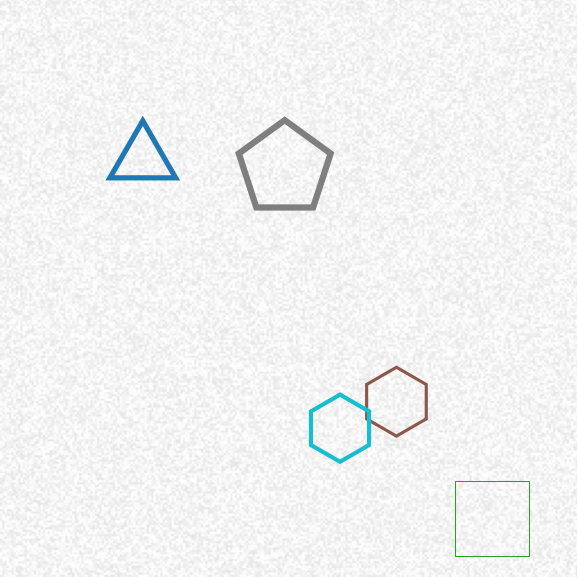[{"shape": "triangle", "thickness": 2.5, "radius": 0.33, "center": [0.247, 0.724]}, {"shape": "square", "thickness": 0.5, "radius": 0.32, "center": [0.852, 0.101]}, {"shape": "hexagon", "thickness": 1.5, "radius": 0.3, "center": [0.686, 0.304]}, {"shape": "pentagon", "thickness": 3, "radius": 0.42, "center": [0.493, 0.707]}, {"shape": "hexagon", "thickness": 2, "radius": 0.29, "center": [0.589, 0.258]}]